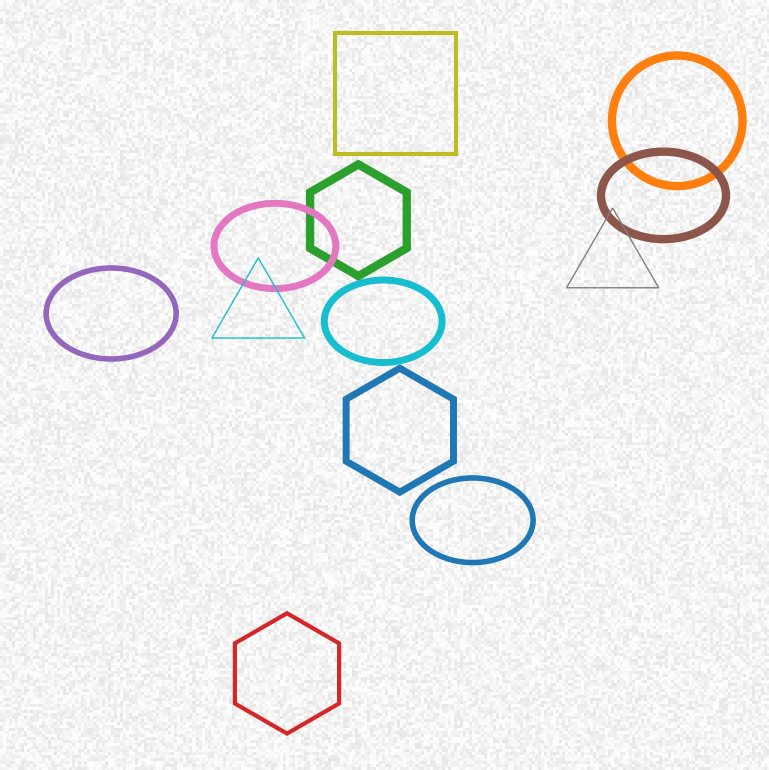[{"shape": "hexagon", "thickness": 2.5, "radius": 0.4, "center": [0.519, 0.441]}, {"shape": "oval", "thickness": 2, "radius": 0.39, "center": [0.614, 0.324]}, {"shape": "circle", "thickness": 3, "radius": 0.42, "center": [0.88, 0.843]}, {"shape": "hexagon", "thickness": 3, "radius": 0.36, "center": [0.465, 0.714]}, {"shape": "hexagon", "thickness": 1.5, "radius": 0.39, "center": [0.373, 0.125]}, {"shape": "oval", "thickness": 2, "radius": 0.42, "center": [0.144, 0.593]}, {"shape": "oval", "thickness": 3, "radius": 0.41, "center": [0.862, 0.746]}, {"shape": "oval", "thickness": 2.5, "radius": 0.4, "center": [0.357, 0.681]}, {"shape": "triangle", "thickness": 0.5, "radius": 0.35, "center": [0.796, 0.661]}, {"shape": "square", "thickness": 1.5, "radius": 0.39, "center": [0.514, 0.879]}, {"shape": "oval", "thickness": 2.5, "radius": 0.38, "center": [0.498, 0.583]}, {"shape": "triangle", "thickness": 0.5, "radius": 0.35, "center": [0.335, 0.596]}]